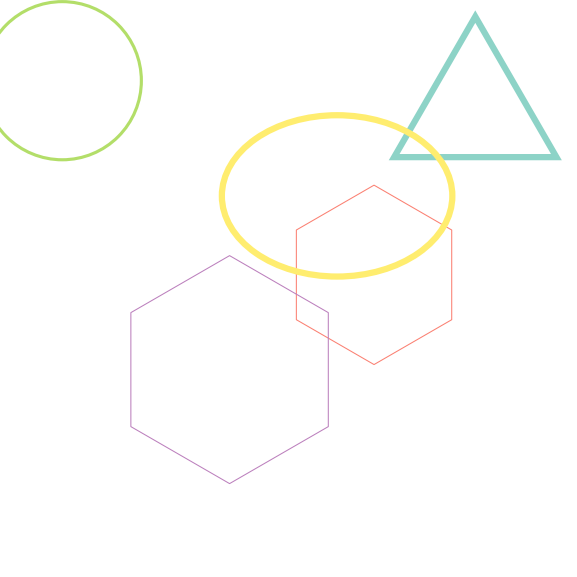[{"shape": "triangle", "thickness": 3, "radius": 0.81, "center": [0.823, 0.808]}, {"shape": "hexagon", "thickness": 0.5, "radius": 0.78, "center": [0.648, 0.523]}, {"shape": "circle", "thickness": 1.5, "radius": 0.68, "center": [0.108, 0.859]}, {"shape": "hexagon", "thickness": 0.5, "radius": 0.99, "center": [0.398, 0.359]}, {"shape": "oval", "thickness": 3, "radius": 1.0, "center": [0.584, 0.66]}]